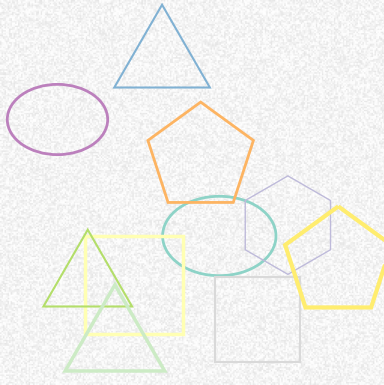[{"shape": "oval", "thickness": 2, "radius": 0.74, "center": [0.57, 0.387]}, {"shape": "square", "thickness": 2.5, "radius": 0.63, "center": [0.348, 0.26]}, {"shape": "hexagon", "thickness": 1, "radius": 0.64, "center": [0.748, 0.415]}, {"shape": "triangle", "thickness": 1.5, "radius": 0.72, "center": [0.421, 0.844]}, {"shape": "pentagon", "thickness": 2, "radius": 0.72, "center": [0.521, 0.591]}, {"shape": "triangle", "thickness": 1.5, "radius": 0.66, "center": [0.228, 0.27]}, {"shape": "square", "thickness": 1.5, "radius": 0.55, "center": [0.669, 0.17]}, {"shape": "oval", "thickness": 2, "radius": 0.65, "center": [0.149, 0.69]}, {"shape": "triangle", "thickness": 2.5, "radius": 0.75, "center": [0.298, 0.111]}, {"shape": "pentagon", "thickness": 3, "radius": 0.73, "center": [0.879, 0.319]}]